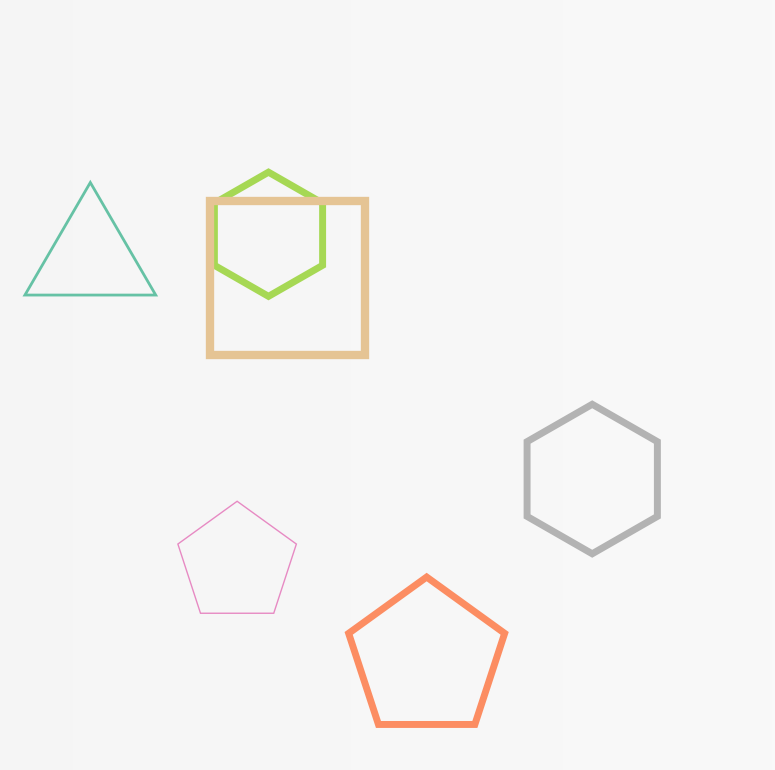[{"shape": "triangle", "thickness": 1, "radius": 0.49, "center": [0.117, 0.666]}, {"shape": "pentagon", "thickness": 2.5, "radius": 0.53, "center": [0.551, 0.145]}, {"shape": "pentagon", "thickness": 0.5, "radius": 0.4, "center": [0.306, 0.269]}, {"shape": "hexagon", "thickness": 2.5, "radius": 0.4, "center": [0.346, 0.696]}, {"shape": "square", "thickness": 3, "radius": 0.5, "center": [0.371, 0.639]}, {"shape": "hexagon", "thickness": 2.5, "radius": 0.49, "center": [0.764, 0.378]}]